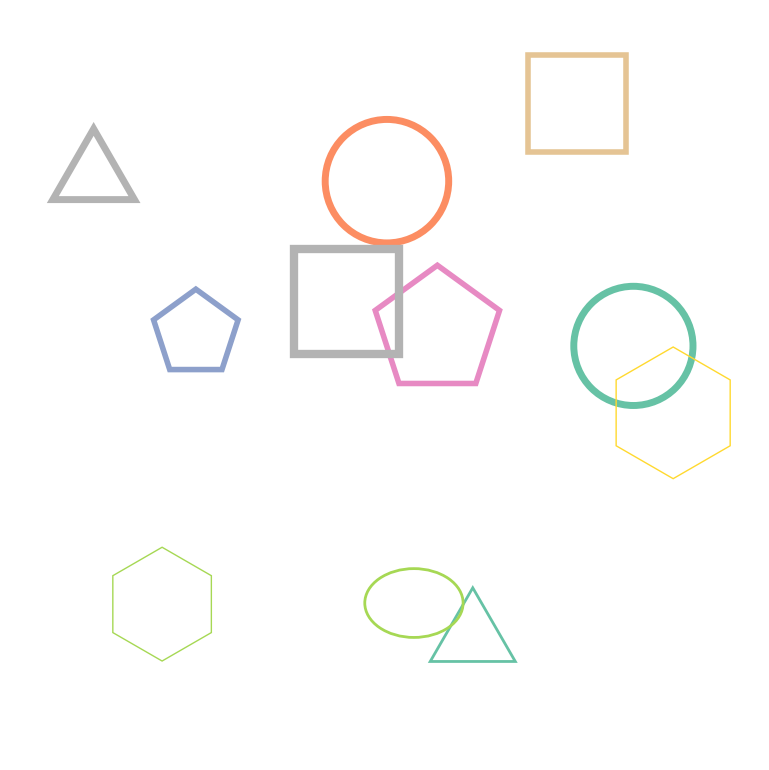[{"shape": "triangle", "thickness": 1, "radius": 0.32, "center": [0.614, 0.173]}, {"shape": "circle", "thickness": 2.5, "radius": 0.39, "center": [0.823, 0.551]}, {"shape": "circle", "thickness": 2.5, "radius": 0.4, "center": [0.503, 0.765]}, {"shape": "pentagon", "thickness": 2, "radius": 0.29, "center": [0.254, 0.567]}, {"shape": "pentagon", "thickness": 2, "radius": 0.42, "center": [0.568, 0.571]}, {"shape": "hexagon", "thickness": 0.5, "radius": 0.37, "center": [0.211, 0.215]}, {"shape": "oval", "thickness": 1, "radius": 0.32, "center": [0.538, 0.217]}, {"shape": "hexagon", "thickness": 0.5, "radius": 0.43, "center": [0.874, 0.464]}, {"shape": "square", "thickness": 2, "radius": 0.32, "center": [0.749, 0.866]}, {"shape": "square", "thickness": 3, "radius": 0.34, "center": [0.45, 0.608]}, {"shape": "triangle", "thickness": 2.5, "radius": 0.31, "center": [0.122, 0.771]}]